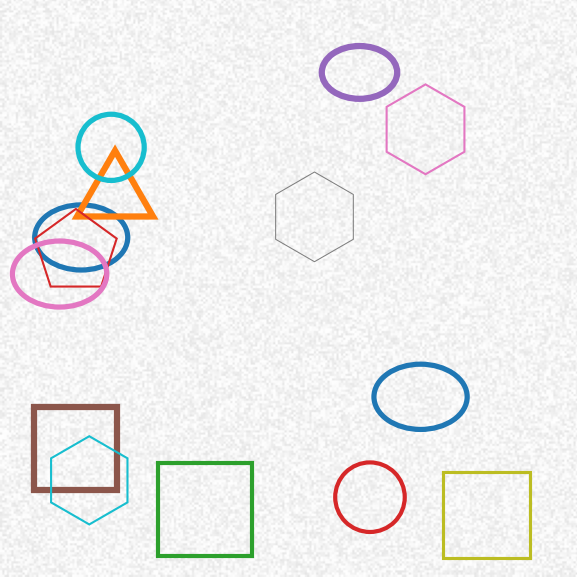[{"shape": "oval", "thickness": 2.5, "radius": 0.4, "center": [0.728, 0.312]}, {"shape": "oval", "thickness": 2.5, "radius": 0.4, "center": [0.141, 0.588]}, {"shape": "triangle", "thickness": 3, "radius": 0.38, "center": [0.199, 0.662]}, {"shape": "square", "thickness": 2, "radius": 0.41, "center": [0.355, 0.117]}, {"shape": "circle", "thickness": 2, "radius": 0.3, "center": [0.641, 0.138]}, {"shape": "pentagon", "thickness": 1, "radius": 0.37, "center": [0.131, 0.563]}, {"shape": "oval", "thickness": 3, "radius": 0.33, "center": [0.622, 0.874]}, {"shape": "square", "thickness": 3, "radius": 0.36, "center": [0.131, 0.222]}, {"shape": "oval", "thickness": 2.5, "radius": 0.41, "center": [0.103, 0.525]}, {"shape": "hexagon", "thickness": 1, "radius": 0.39, "center": [0.737, 0.775]}, {"shape": "hexagon", "thickness": 0.5, "radius": 0.39, "center": [0.545, 0.624]}, {"shape": "square", "thickness": 1.5, "radius": 0.38, "center": [0.842, 0.107]}, {"shape": "hexagon", "thickness": 1, "radius": 0.38, "center": [0.155, 0.167]}, {"shape": "circle", "thickness": 2.5, "radius": 0.29, "center": [0.192, 0.744]}]